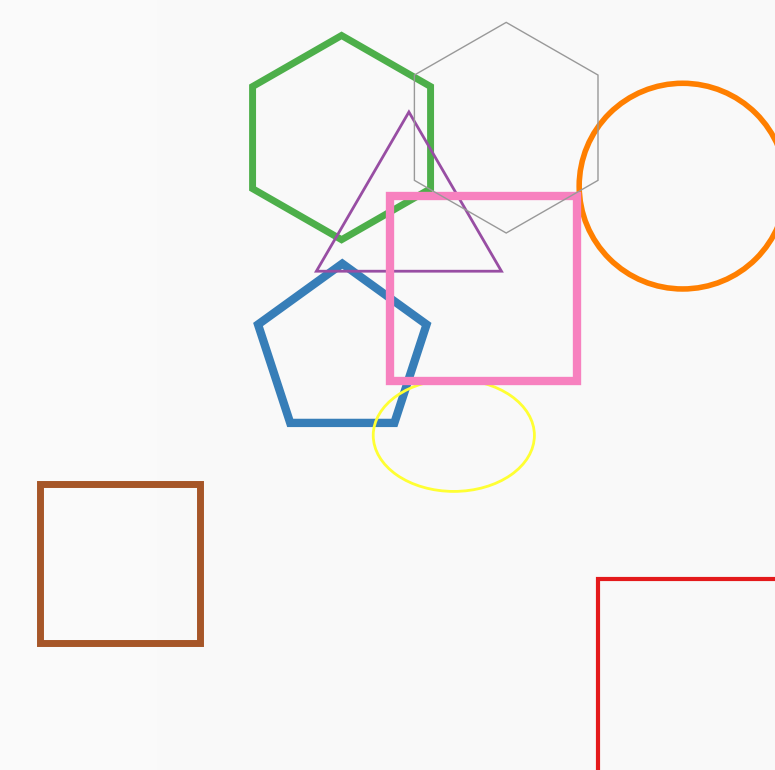[{"shape": "square", "thickness": 1.5, "radius": 0.64, "center": [0.899, 0.121]}, {"shape": "pentagon", "thickness": 3, "radius": 0.57, "center": [0.442, 0.543]}, {"shape": "hexagon", "thickness": 2.5, "radius": 0.66, "center": [0.441, 0.821]}, {"shape": "triangle", "thickness": 1, "radius": 0.69, "center": [0.528, 0.717]}, {"shape": "circle", "thickness": 2, "radius": 0.67, "center": [0.881, 0.758]}, {"shape": "oval", "thickness": 1, "radius": 0.52, "center": [0.586, 0.435]}, {"shape": "square", "thickness": 2.5, "radius": 0.52, "center": [0.155, 0.268]}, {"shape": "square", "thickness": 3, "radius": 0.6, "center": [0.624, 0.625]}, {"shape": "hexagon", "thickness": 0.5, "radius": 0.68, "center": [0.653, 0.834]}]